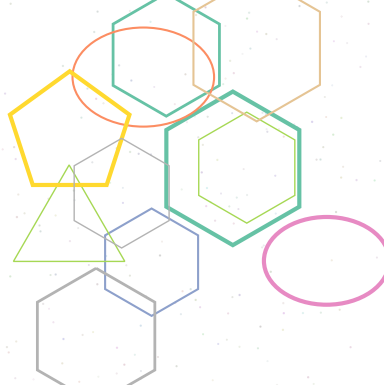[{"shape": "hexagon", "thickness": 2, "radius": 0.8, "center": [0.432, 0.858]}, {"shape": "hexagon", "thickness": 3, "radius": 1.0, "center": [0.605, 0.563]}, {"shape": "oval", "thickness": 1.5, "radius": 0.92, "center": [0.372, 0.8]}, {"shape": "hexagon", "thickness": 1.5, "radius": 0.7, "center": [0.394, 0.319]}, {"shape": "oval", "thickness": 3, "radius": 0.81, "center": [0.848, 0.322]}, {"shape": "triangle", "thickness": 1, "radius": 0.84, "center": [0.18, 0.405]}, {"shape": "hexagon", "thickness": 1, "radius": 0.72, "center": [0.641, 0.565]}, {"shape": "pentagon", "thickness": 3, "radius": 0.82, "center": [0.181, 0.652]}, {"shape": "hexagon", "thickness": 1.5, "radius": 0.95, "center": [0.667, 0.874]}, {"shape": "hexagon", "thickness": 2, "radius": 0.88, "center": [0.25, 0.127]}, {"shape": "hexagon", "thickness": 1, "radius": 0.71, "center": [0.316, 0.498]}]